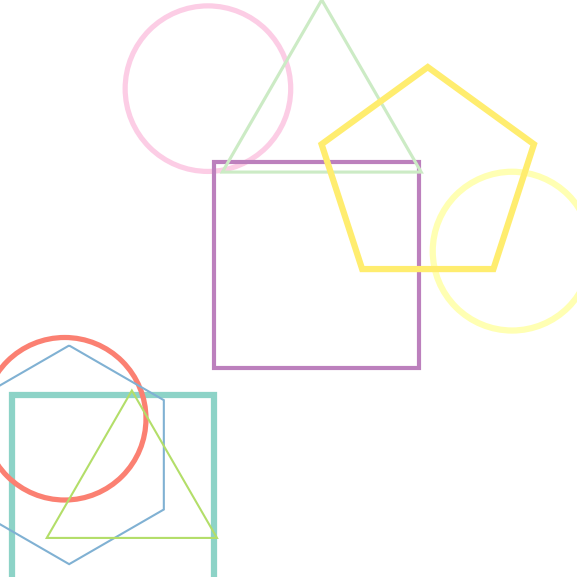[{"shape": "square", "thickness": 3, "radius": 0.87, "center": [0.196, 0.14]}, {"shape": "circle", "thickness": 3, "radius": 0.69, "center": [0.887, 0.564]}, {"shape": "circle", "thickness": 2.5, "radius": 0.7, "center": [0.112, 0.274]}, {"shape": "hexagon", "thickness": 1, "radius": 0.95, "center": [0.12, 0.212]}, {"shape": "triangle", "thickness": 1, "radius": 0.85, "center": [0.228, 0.153]}, {"shape": "circle", "thickness": 2.5, "radius": 0.72, "center": [0.36, 0.846]}, {"shape": "square", "thickness": 2, "radius": 0.89, "center": [0.548, 0.54]}, {"shape": "triangle", "thickness": 1.5, "radius": 0.99, "center": [0.557, 0.801]}, {"shape": "pentagon", "thickness": 3, "radius": 0.97, "center": [0.741, 0.69]}]